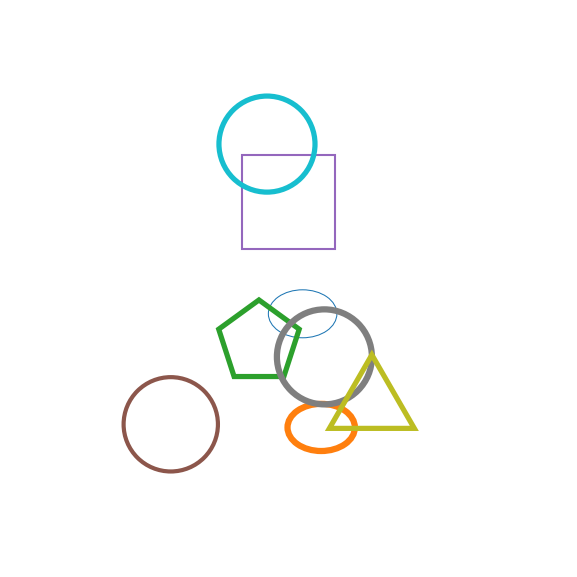[{"shape": "oval", "thickness": 0.5, "radius": 0.3, "center": [0.524, 0.456]}, {"shape": "oval", "thickness": 3, "radius": 0.29, "center": [0.556, 0.259]}, {"shape": "pentagon", "thickness": 2.5, "radius": 0.37, "center": [0.448, 0.406]}, {"shape": "square", "thickness": 1, "radius": 0.41, "center": [0.5, 0.649]}, {"shape": "circle", "thickness": 2, "radius": 0.41, "center": [0.296, 0.264]}, {"shape": "circle", "thickness": 3, "radius": 0.41, "center": [0.562, 0.381]}, {"shape": "triangle", "thickness": 2.5, "radius": 0.42, "center": [0.644, 0.3]}, {"shape": "circle", "thickness": 2.5, "radius": 0.42, "center": [0.462, 0.75]}]